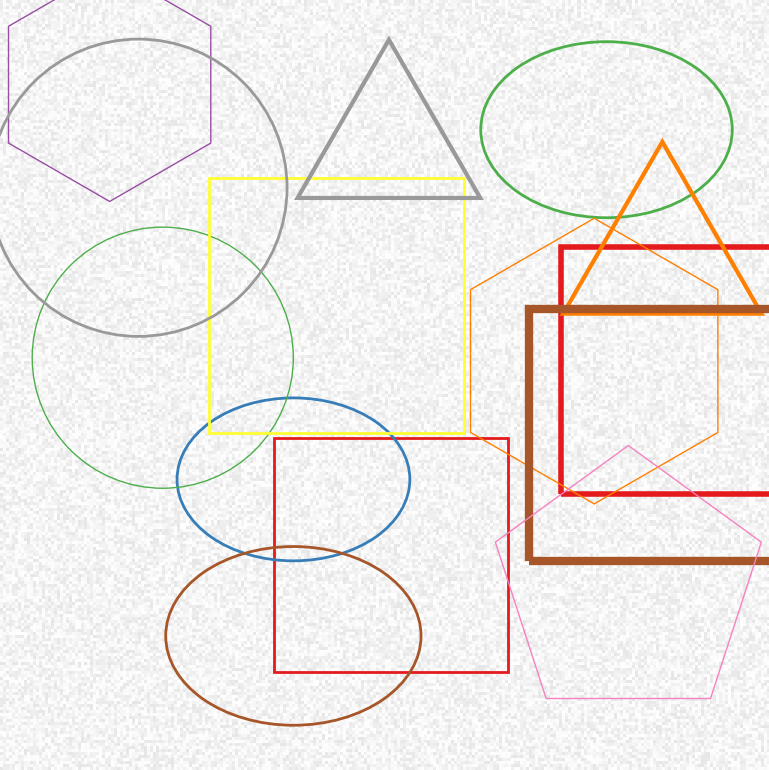[{"shape": "square", "thickness": 2, "radius": 0.8, "center": [0.889, 0.519]}, {"shape": "square", "thickness": 1, "radius": 0.76, "center": [0.508, 0.279]}, {"shape": "oval", "thickness": 1, "radius": 0.76, "center": [0.381, 0.377]}, {"shape": "circle", "thickness": 0.5, "radius": 0.85, "center": [0.211, 0.535]}, {"shape": "oval", "thickness": 1, "radius": 0.82, "center": [0.788, 0.832]}, {"shape": "hexagon", "thickness": 0.5, "radius": 0.76, "center": [0.142, 0.89]}, {"shape": "hexagon", "thickness": 0.5, "radius": 0.93, "center": [0.772, 0.531]}, {"shape": "triangle", "thickness": 1.5, "radius": 0.74, "center": [0.86, 0.667]}, {"shape": "square", "thickness": 1, "radius": 0.83, "center": [0.437, 0.603]}, {"shape": "oval", "thickness": 1, "radius": 0.83, "center": [0.381, 0.174]}, {"shape": "square", "thickness": 3, "radius": 0.82, "center": [0.85, 0.435]}, {"shape": "pentagon", "thickness": 0.5, "radius": 0.91, "center": [0.816, 0.24]}, {"shape": "triangle", "thickness": 1.5, "radius": 0.68, "center": [0.505, 0.811]}, {"shape": "circle", "thickness": 1, "radius": 0.97, "center": [0.18, 0.756]}]